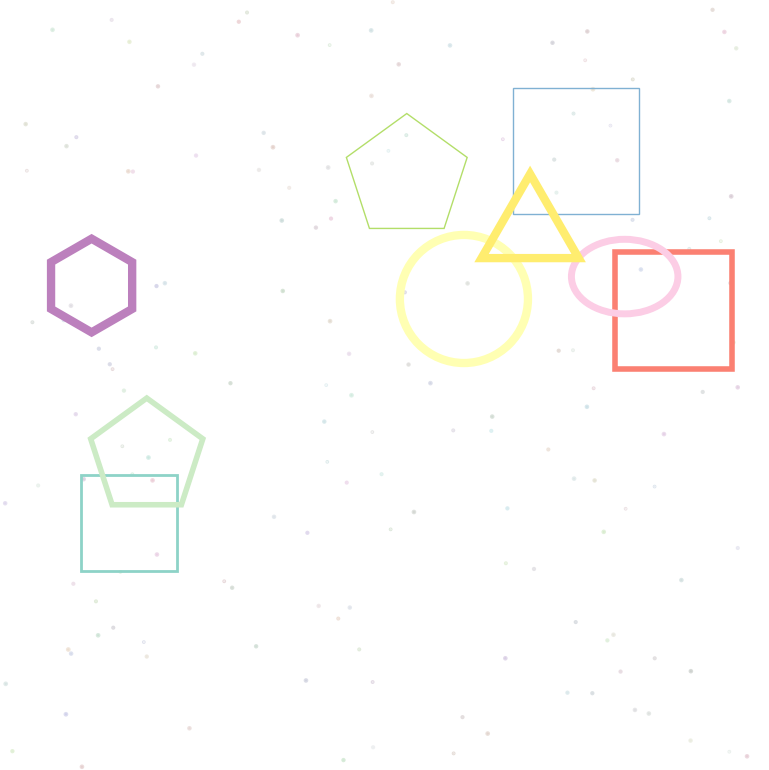[{"shape": "square", "thickness": 1, "radius": 0.31, "center": [0.168, 0.321]}, {"shape": "circle", "thickness": 3, "radius": 0.42, "center": [0.602, 0.612]}, {"shape": "square", "thickness": 2, "radius": 0.38, "center": [0.875, 0.597]}, {"shape": "square", "thickness": 0.5, "radius": 0.41, "center": [0.747, 0.804]}, {"shape": "pentagon", "thickness": 0.5, "radius": 0.41, "center": [0.528, 0.77]}, {"shape": "oval", "thickness": 2.5, "radius": 0.35, "center": [0.811, 0.641]}, {"shape": "hexagon", "thickness": 3, "radius": 0.3, "center": [0.119, 0.629]}, {"shape": "pentagon", "thickness": 2, "radius": 0.38, "center": [0.191, 0.406]}, {"shape": "triangle", "thickness": 3, "radius": 0.36, "center": [0.688, 0.701]}]